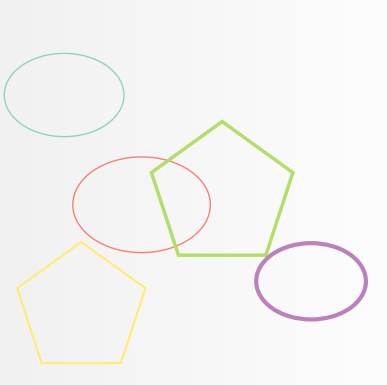[{"shape": "oval", "thickness": 1, "radius": 0.77, "center": [0.166, 0.753]}, {"shape": "oval", "thickness": 1, "radius": 0.89, "center": [0.365, 0.468]}, {"shape": "pentagon", "thickness": 2.5, "radius": 0.96, "center": [0.573, 0.492]}, {"shape": "oval", "thickness": 3, "radius": 0.71, "center": [0.803, 0.269]}, {"shape": "pentagon", "thickness": 1.5, "radius": 0.87, "center": [0.21, 0.198]}]